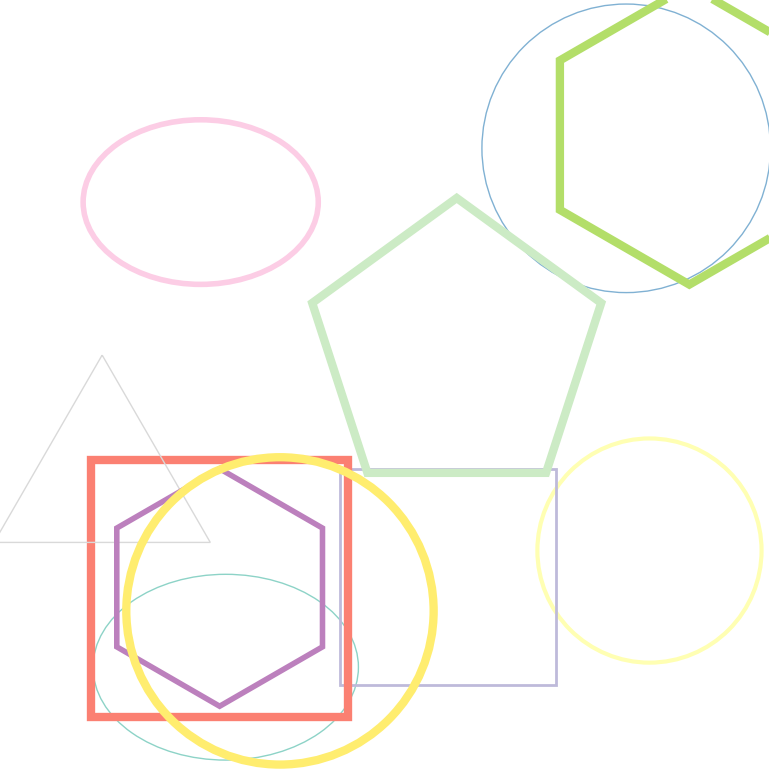[{"shape": "oval", "thickness": 0.5, "radius": 0.86, "center": [0.293, 0.134]}, {"shape": "circle", "thickness": 1.5, "radius": 0.73, "center": [0.843, 0.285]}, {"shape": "square", "thickness": 1, "radius": 0.7, "center": [0.582, 0.25]}, {"shape": "square", "thickness": 3, "radius": 0.83, "center": [0.285, 0.236]}, {"shape": "circle", "thickness": 0.5, "radius": 0.94, "center": [0.813, 0.807]}, {"shape": "hexagon", "thickness": 3, "radius": 0.97, "center": [0.895, 0.824]}, {"shape": "oval", "thickness": 2, "radius": 0.76, "center": [0.261, 0.738]}, {"shape": "triangle", "thickness": 0.5, "radius": 0.81, "center": [0.133, 0.377]}, {"shape": "hexagon", "thickness": 2, "radius": 0.77, "center": [0.285, 0.237]}, {"shape": "pentagon", "thickness": 3, "radius": 0.99, "center": [0.593, 0.546]}, {"shape": "circle", "thickness": 3, "radius": 1.0, "center": [0.364, 0.207]}]